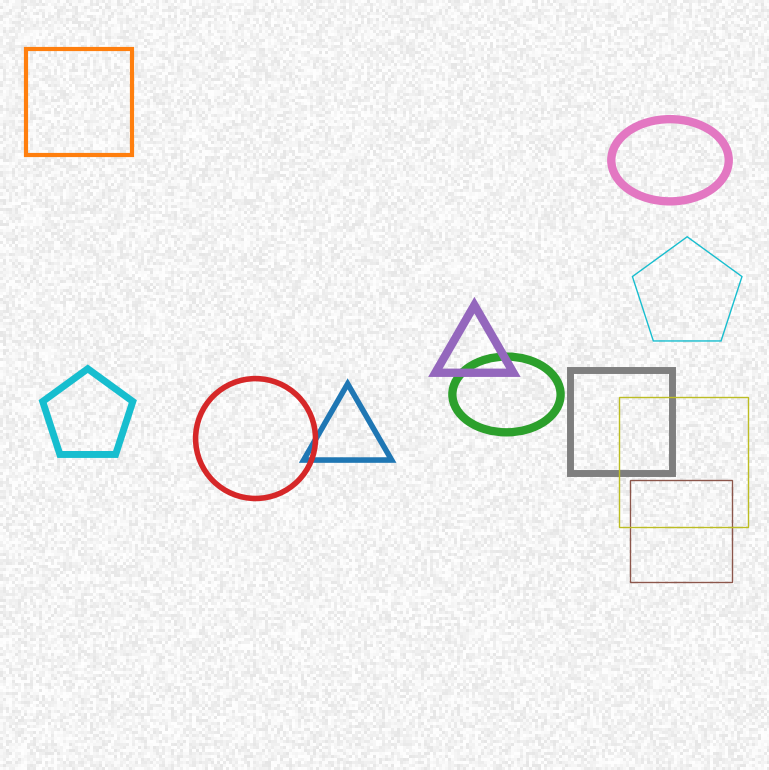[{"shape": "triangle", "thickness": 2, "radius": 0.33, "center": [0.451, 0.436]}, {"shape": "square", "thickness": 1.5, "radius": 0.34, "center": [0.102, 0.867]}, {"shape": "oval", "thickness": 3, "radius": 0.35, "center": [0.658, 0.488]}, {"shape": "circle", "thickness": 2, "radius": 0.39, "center": [0.332, 0.43]}, {"shape": "triangle", "thickness": 3, "radius": 0.29, "center": [0.616, 0.545]}, {"shape": "square", "thickness": 0.5, "radius": 0.33, "center": [0.885, 0.31]}, {"shape": "oval", "thickness": 3, "radius": 0.38, "center": [0.87, 0.792]}, {"shape": "square", "thickness": 2.5, "radius": 0.33, "center": [0.806, 0.453]}, {"shape": "square", "thickness": 0.5, "radius": 0.42, "center": [0.888, 0.4]}, {"shape": "pentagon", "thickness": 0.5, "radius": 0.37, "center": [0.892, 0.618]}, {"shape": "pentagon", "thickness": 2.5, "radius": 0.31, "center": [0.114, 0.46]}]